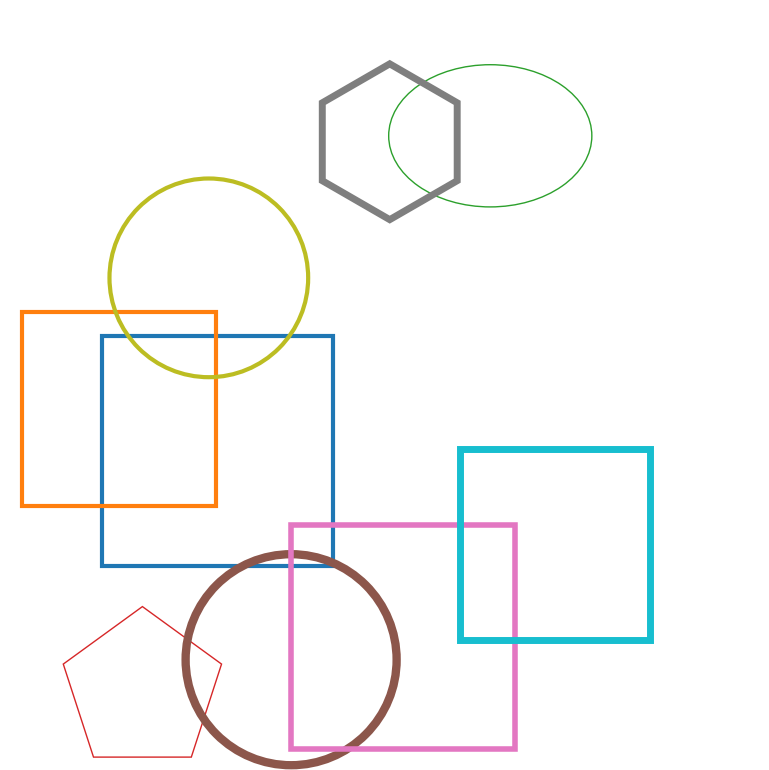[{"shape": "square", "thickness": 1.5, "radius": 0.75, "center": [0.283, 0.414]}, {"shape": "square", "thickness": 1.5, "radius": 0.63, "center": [0.155, 0.469]}, {"shape": "oval", "thickness": 0.5, "radius": 0.66, "center": [0.637, 0.824]}, {"shape": "pentagon", "thickness": 0.5, "radius": 0.54, "center": [0.185, 0.104]}, {"shape": "circle", "thickness": 3, "radius": 0.69, "center": [0.378, 0.143]}, {"shape": "square", "thickness": 2, "radius": 0.73, "center": [0.524, 0.172]}, {"shape": "hexagon", "thickness": 2.5, "radius": 0.51, "center": [0.506, 0.816]}, {"shape": "circle", "thickness": 1.5, "radius": 0.65, "center": [0.271, 0.639]}, {"shape": "square", "thickness": 2.5, "radius": 0.62, "center": [0.721, 0.293]}]